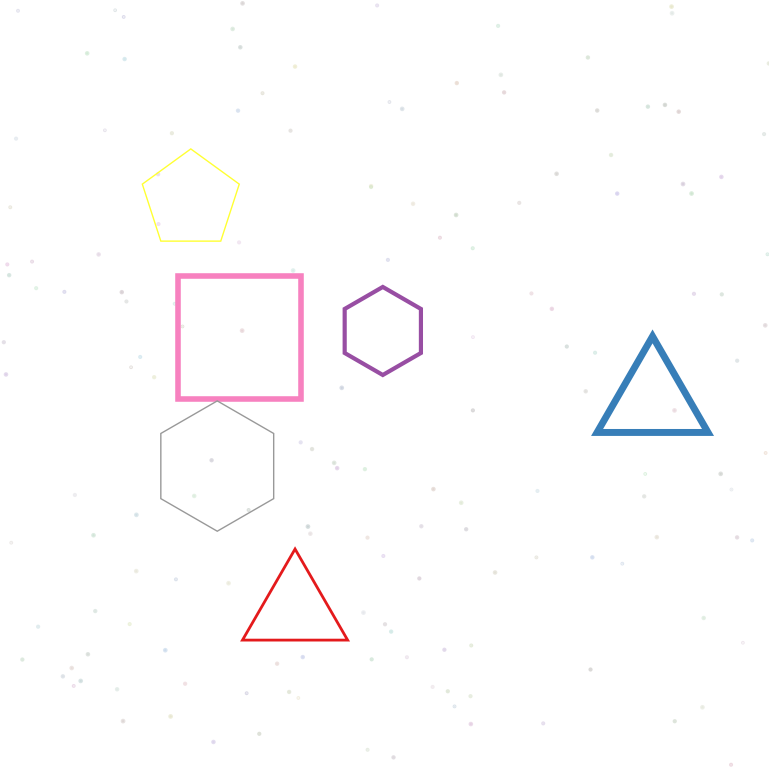[{"shape": "triangle", "thickness": 1, "radius": 0.39, "center": [0.383, 0.208]}, {"shape": "triangle", "thickness": 2.5, "radius": 0.42, "center": [0.847, 0.48]}, {"shape": "hexagon", "thickness": 1.5, "radius": 0.29, "center": [0.497, 0.57]}, {"shape": "pentagon", "thickness": 0.5, "radius": 0.33, "center": [0.248, 0.74]}, {"shape": "square", "thickness": 2, "radius": 0.4, "center": [0.311, 0.562]}, {"shape": "hexagon", "thickness": 0.5, "radius": 0.42, "center": [0.282, 0.395]}]